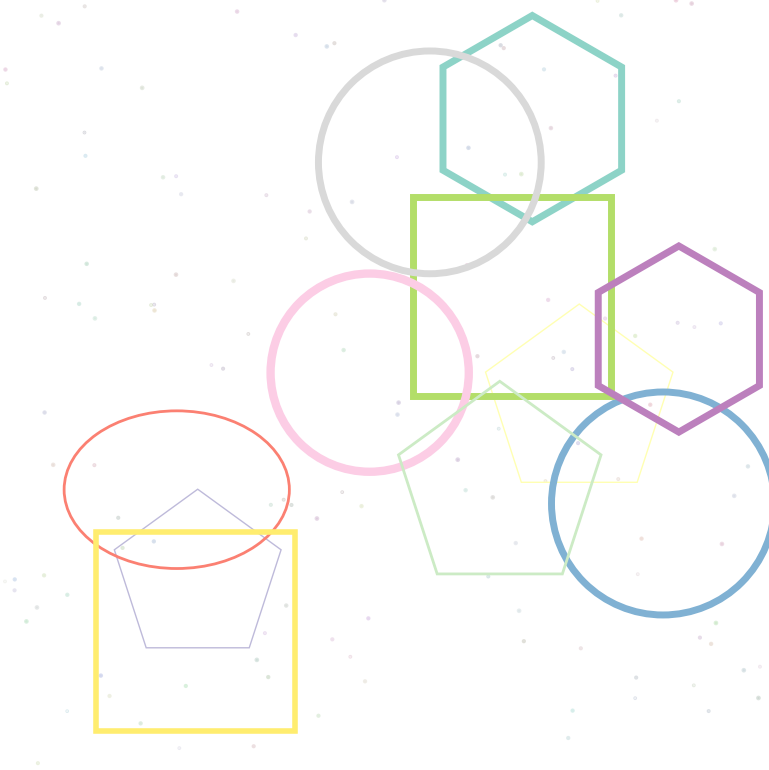[{"shape": "hexagon", "thickness": 2.5, "radius": 0.67, "center": [0.691, 0.846]}, {"shape": "pentagon", "thickness": 0.5, "radius": 0.64, "center": [0.752, 0.477]}, {"shape": "pentagon", "thickness": 0.5, "radius": 0.57, "center": [0.257, 0.251]}, {"shape": "oval", "thickness": 1, "radius": 0.73, "center": [0.23, 0.364]}, {"shape": "circle", "thickness": 2.5, "radius": 0.72, "center": [0.861, 0.346]}, {"shape": "square", "thickness": 2.5, "radius": 0.65, "center": [0.665, 0.615]}, {"shape": "circle", "thickness": 3, "radius": 0.64, "center": [0.48, 0.516]}, {"shape": "circle", "thickness": 2.5, "radius": 0.72, "center": [0.558, 0.789]}, {"shape": "hexagon", "thickness": 2.5, "radius": 0.6, "center": [0.882, 0.56]}, {"shape": "pentagon", "thickness": 1, "radius": 0.69, "center": [0.649, 0.367]}, {"shape": "square", "thickness": 2, "radius": 0.65, "center": [0.254, 0.18]}]